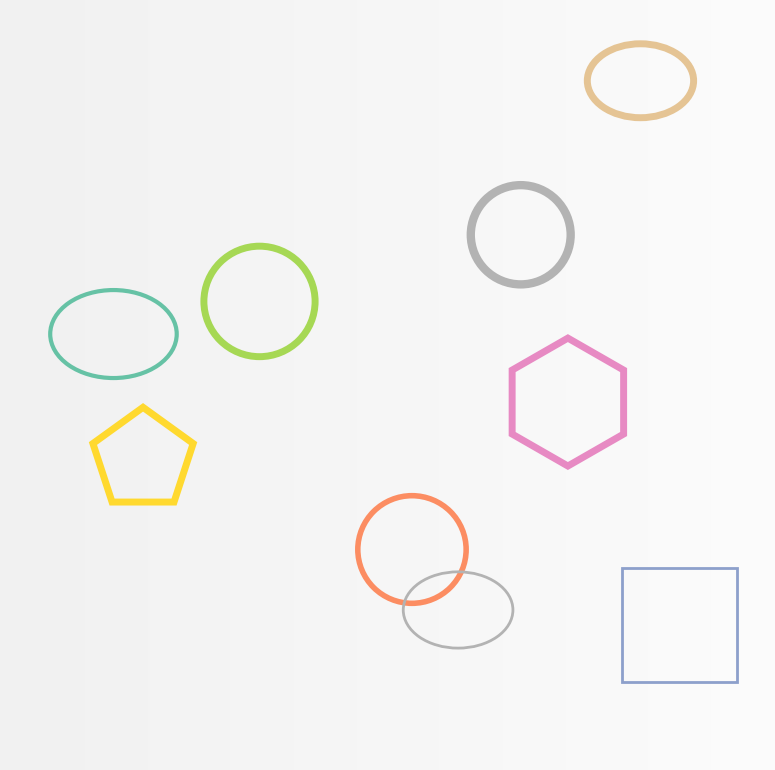[{"shape": "oval", "thickness": 1.5, "radius": 0.41, "center": [0.146, 0.566]}, {"shape": "circle", "thickness": 2, "radius": 0.35, "center": [0.532, 0.286]}, {"shape": "square", "thickness": 1, "radius": 0.37, "center": [0.877, 0.188]}, {"shape": "hexagon", "thickness": 2.5, "radius": 0.42, "center": [0.733, 0.478]}, {"shape": "circle", "thickness": 2.5, "radius": 0.36, "center": [0.335, 0.609]}, {"shape": "pentagon", "thickness": 2.5, "radius": 0.34, "center": [0.185, 0.403]}, {"shape": "oval", "thickness": 2.5, "radius": 0.34, "center": [0.826, 0.895]}, {"shape": "circle", "thickness": 3, "radius": 0.32, "center": [0.672, 0.695]}, {"shape": "oval", "thickness": 1, "radius": 0.35, "center": [0.591, 0.208]}]